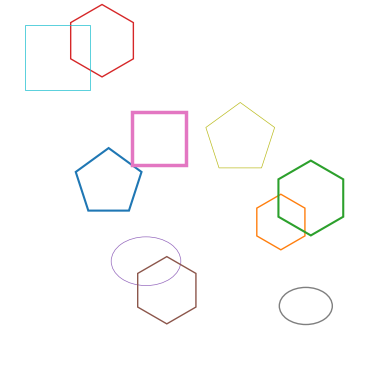[{"shape": "pentagon", "thickness": 1.5, "radius": 0.45, "center": [0.282, 0.526]}, {"shape": "hexagon", "thickness": 1, "radius": 0.36, "center": [0.73, 0.423]}, {"shape": "hexagon", "thickness": 1.5, "radius": 0.49, "center": [0.807, 0.486]}, {"shape": "hexagon", "thickness": 1, "radius": 0.47, "center": [0.265, 0.894]}, {"shape": "oval", "thickness": 0.5, "radius": 0.45, "center": [0.379, 0.322]}, {"shape": "hexagon", "thickness": 1, "radius": 0.44, "center": [0.433, 0.246]}, {"shape": "square", "thickness": 2.5, "radius": 0.35, "center": [0.413, 0.64]}, {"shape": "oval", "thickness": 1, "radius": 0.34, "center": [0.794, 0.205]}, {"shape": "pentagon", "thickness": 0.5, "radius": 0.47, "center": [0.624, 0.64]}, {"shape": "square", "thickness": 0.5, "radius": 0.42, "center": [0.149, 0.85]}]